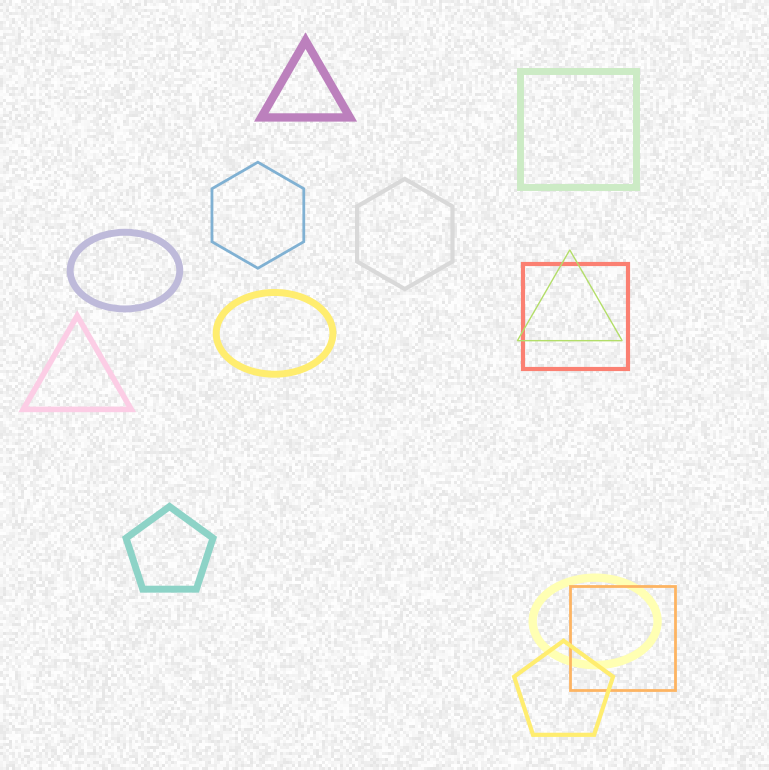[{"shape": "pentagon", "thickness": 2.5, "radius": 0.3, "center": [0.22, 0.283]}, {"shape": "oval", "thickness": 3, "radius": 0.41, "center": [0.773, 0.193]}, {"shape": "oval", "thickness": 2.5, "radius": 0.36, "center": [0.162, 0.649]}, {"shape": "square", "thickness": 1.5, "radius": 0.34, "center": [0.747, 0.589]}, {"shape": "hexagon", "thickness": 1, "radius": 0.34, "center": [0.335, 0.72]}, {"shape": "square", "thickness": 1, "radius": 0.34, "center": [0.808, 0.171]}, {"shape": "triangle", "thickness": 0.5, "radius": 0.39, "center": [0.74, 0.597]}, {"shape": "triangle", "thickness": 2, "radius": 0.41, "center": [0.1, 0.509]}, {"shape": "hexagon", "thickness": 1.5, "radius": 0.36, "center": [0.526, 0.696]}, {"shape": "triangle", "thickness": 3, "radius": 0.33, "center": [0.397, 0.881]}, {"shape": "square", "thickness": 2.5, "radius": 0.38, "center": [0.751, 0.833]}, {"shape": "pentagon", "thickness": 1.5, "radius": 0.34, "center": [0.732, 0.1]}, {"shape": "oval", "thickness": 2.5, "radius": 0.38, "center": [0.357, 0.567]}]